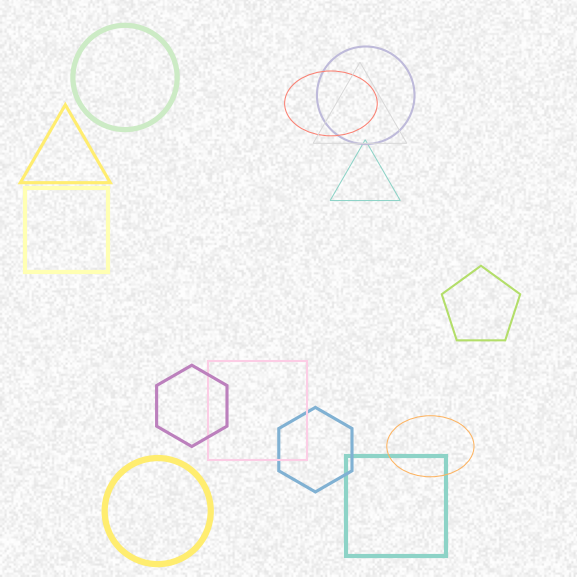[{"shape": "triangle", "thickness": 0.5, "radius": 0.35, "center": [0.632, 0.687]}, {"shape": "square", "thickness": 2, "radius": 0.43, "center": [0.686, 0.123]}, {"shape": "square", "thickness": 2, "radius": 0.36, "center": [0.115, 0.6]}, {"shape": "circle", "thickness": 1, "radius": 0.42, "center": [0.633, 0.834]}, {"shape": "oval", "thickness": 0.5, "radius": 0.4, "center": [0.573, 0.82]}, {"shape": "hexagon", "thickness": 1.5, "radius": 0.37, "center": [0.546, 0.221]}, {"shape": "oval", "thickness": 0.5, "radius": 0.38, "center": [0.745, 0.226]}, {"shape": "pentagon", "thickness": 1, "radius": 0.36, "center": [0.833, 0.468]}, {"shape": "square", "thickness": 1, "radius": 0.43, "center": [0.446, 0.288]}, {"shape": "triangle", "thickness": 0.5, "radius": 0.47, "center": [0.623, 0.798]}, {"shape": "hexagon", "thickness": 1.5, "radius": 0.35, "center": [0.332, 0.296]}, {"shape": "circle", "thickness": 2.5, "radius": 0.45, "center": [0.216, 0.865]}, {"shape": "circle", "thickness": 3, "radius": 0.46, "center": [0.273, 0.114]}, {"shape": "triangle", "thickness": 1.5, "radius": 0.45, "center": [0.113, 0.728]}]